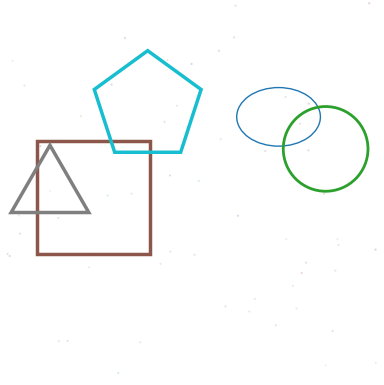[{"shape": "oval", "thickness": 1, "radius": 0.54, "center": [0.724, 0.696]}, {"shape": "circle", "thickness": 2, "radius": 0.55, "center": [0.846, 0.613]}, {"shape": "square", "thickness": 2.5, "radius": 0.74, "center": [0.244, 0.487]}, {"shape": "triangle", "thickness": 2.5, "radius": 0.58, "center": [0.13, 0.506]}, {"shape": "pentagon", "thickness": 2.5, "radius": 0.73, "center": [0.384, 0.723]}]